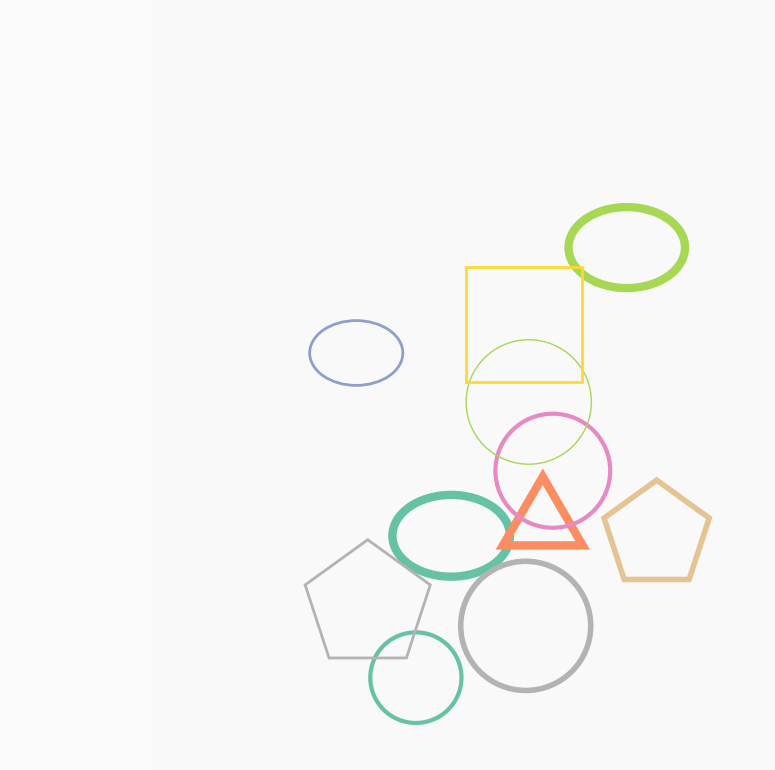[{"shape": "circle", "thickness": 1.5, "radius": 0.29, "center": [0.537, 0.12]}, {"shape": "oval", "thickness": 3, "radius": 0.38, "center": [0.582, 0.304]}, {"shape": "triangle", "thickness": 3, "radius": 0.3, "center": [0.7, 0.321]}, {"shape": "oval", "thickness": 1, "radius": 0.3, "center": [0.46, 0.542]}, {"shape": "circle", "thickness": 1.5, "radius": 0.37, "center": [0.713, 0.389]}, {"shape": "oval", "thickness": 3, "radius": 0.38, "center": [0.809, 0.678]}, {"shape": "circle", "thickness": 0.5, "radius": 0.4, "center": [0.682, 0.478]}, {"shape": "square", "thickness": 1, "radius": 0.37, "center": [0.676, 0.578]}, {"shape": "pentagon", "thickness": 2, "radius": 0.36, "center": [0.847, 0.305]}, {"shape": "circle", "thickness": 2, "radius": 0.42, "center": [0.678, 0.187]}, {"shape": "pentagon", "thickness": 1, "radius": 0.42, "center": [0.474, 0.214]}]